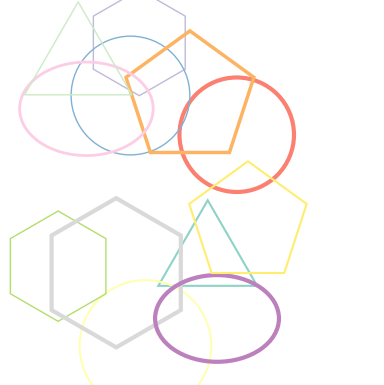[{"shape": "triangle", "thickness": 1.5, "radius": 0.74, "center": [0.54, 0.332]}, {"shape": "circle", "thickness": 1.5, "radius": 0.86, "center": [0.378, 0.102]}, {"shape": "hexagon", "thickness": 1, "radius": 0.69, "center": [0.362, 0.889]}, {"shape": "circle", "thickness": 3, "radius": 0.74, "center": [0.615, 0.65]}, {"shape": "circle", "thickness": 1, "radius": 0.77, "center": [0.339, 0.752]}, {"shape": "pentagon", "thickness": 2.5, "radius": 0.87, "center": [0.493, 0.745]}, {"shape": "hexagon", "thickness": 1, "radius": 0.72, "center": [0.151, 0.309]}, {"shape": "oval", "thickness": 2, "radius": 0.87, "center": [0.224, 0.717]}, {"shape": "hexagon", "thickness": 3, "radius": 0.97, "center": [0.302, 0.292]}, {"shape": "oval", "thickness": 3, "radius": 0.8, "center": [0.564, 0.173]}, {"shape": "triangle", "thickness": 1, "radius": 0.8, "center": [0.203, 0.834]}, {"shape": "pentagon", "thickness": 1.5, "radius": 0.8, "center": [0.644, 0.421]}]